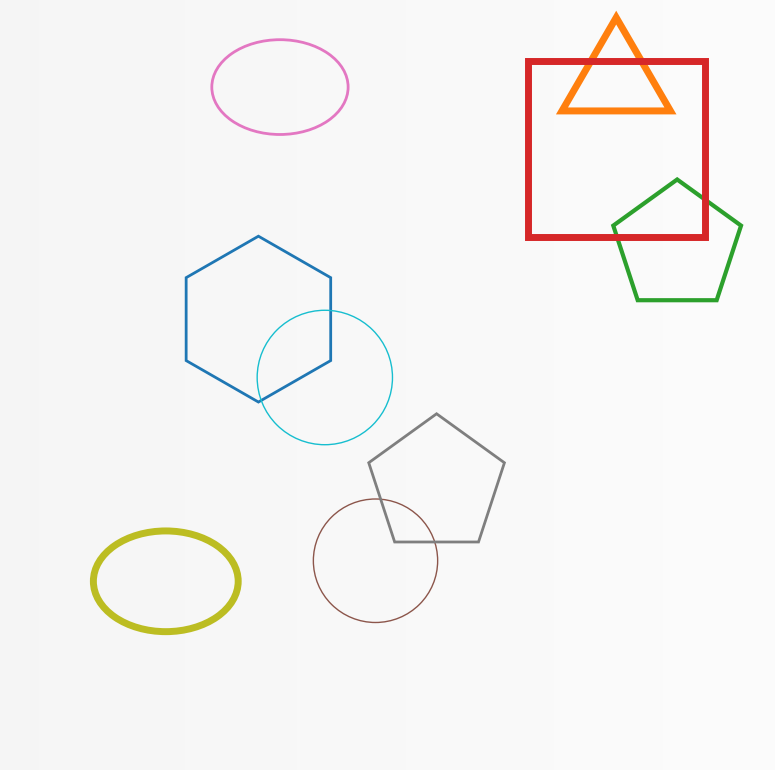[{"shape": "hexagon", "thickness": 1, "radius": 0.54, "center": [0.333, 0.586]}, {"shape": "triangle", "thickness": 2.5, "radius": 0.4, "center": [0.795, 0.896]}, {"shape": "pentagon", "thickness": 1.5, "radius": 0.43, "center": [0.874, 0.68]}, {"shape": "square", "thickness": 2.5, "radius": 0.57, "center": [0.795, 0.806]}, {"shape": "circle", "thickness": 0.5, "radius": 0.4, "center": [0.485, 0.272]}, {"shape": "oval", "thickness": 1, "radius": 0.44, "center": [0.361, 0.887]}, {"shape": "pentagon", "thickness": 1, "radius": 0.46, "center": [0.563, 0.371]}, {"shape": "oval", "thickness": 2.5, "radius": 0.47, "center": [0.214, 0.245]}, {"shape": "circle", "thickness": 0.5, "radius": 0.44, "center": [0.419, 0.51]}]